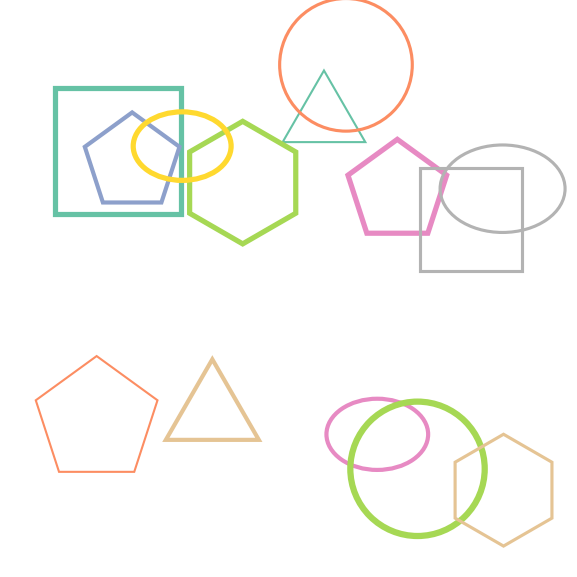[{"shape": "square", "thickness": 2.5, "radius": 0.54, "center": [0.205, 0.738]}, {"shape": "triangle", "thickness": 1, "radius": 0.41, "center": [0.561, 0.794]}, {"shape": "circle", "thickness": 1.5, "radius": 0.57, "center": [0.599, 0.887]}, {"shape": "pentagon", "thickness": 1, "radius": 0.55, "center": [0.167, 0.272]}, {"shape": "pentagon", "thickness": 2, "radius": 0.43, "center": [0.229, 0.718]}, {"shape": "pentagon", "thickness": 2.5, "radius": 0.45, "center": [0.688, 0.668]}, {"shape": "oval", "thickness": 2, "radius": 0.44, "center": [0.653, 0.247]}, {"shape": "hexagon", "thickness": 2.5, "radius": 0.53, "center": [0.42, 0.683]}, {"shape": "circle", "thickness": 3, "radius": 0.58, "center": [0.723, 0.187]}, {"shape": "oval", "thickness": 2.5, "radius": 0.42, "center": [0.315, 0.746]}, {"shape": "hexagon", "thickness": 1.5, "radius": 0.48, "center": [0.872, 0.15]}, {"shape": "triangle", "thickness": 2, "radius": 0.46, "center": [0.368, 0.284]}, {"shape": "square", "thickness": 1.5, "radius": 0.45, "center": [0.816, 0.619]}, {"shape": "oval", "thickness": 1.5, "radius": 0.54, "center": [0.87, 0.672]}]